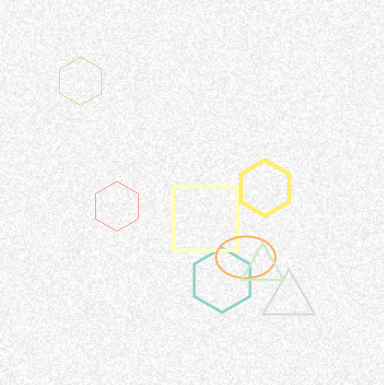[{"shape": "hexagon", "thickness": 2, "radius": 0.42, "center": [0.577, 0.272]}, {"shape": "square", "thickness": 2.5, "radius": 0.42, "center": [0.532, 0.435]}, {"shape": "hexagon", "thickness": 0.5, "radius": 0.32, "center": [0.304, 0.464]}, {"shape": "oval", "thickness": 1.5, "radius": 0.39, "center": [0.638, 0.332]}, {"shape": "hexagon", "thickness": 0.5, "radius": 0.32, "center": [0.209, 0.789]}, {"shape": "triangle", "thickness": 1.5, "radius": 0.39, "center": [0.751, 0.222]}, {"shape": "triangle", "thickness": 1.5, "radius": 0.32, "center": [0.682, 0.305]}, {"shape": "hexagon", "thickness": 3, "radius": 0.36, "center": [0.689, 0.512]}]